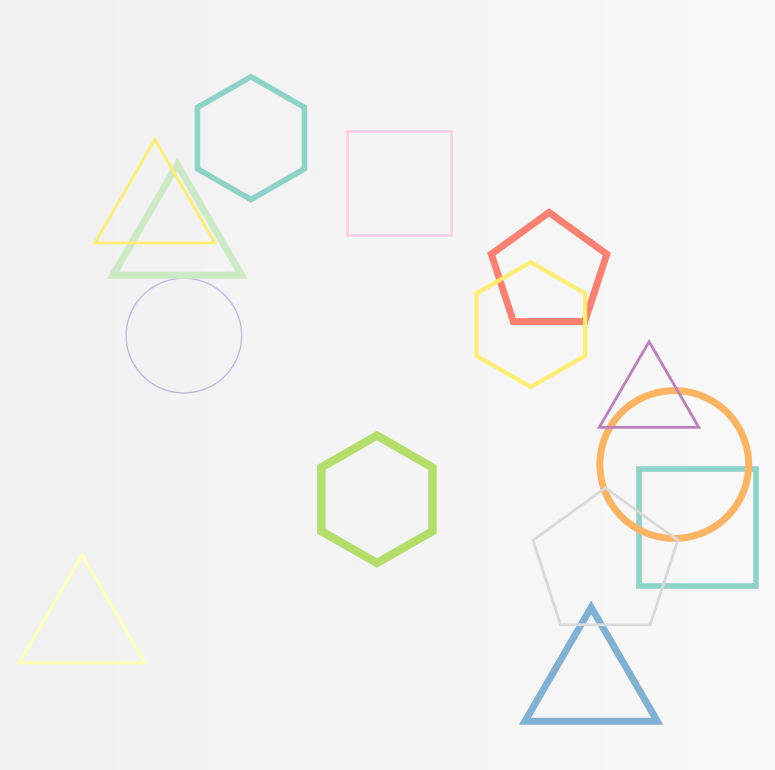[{"shape": "square", "thickness": 2, "radius": 0.38, "center": [0.9, 0.315]}, {"shape": "hexagon", "thickness": 2, "radius": 0.4, "center": [0.324, 0.821]}, {"shape": "triangle", "thickness": 1, "radius": 0.47, "center": [0.106, 0.186]}, {"shape": "circle", "thickness": 0.5, "radius": 0.37, "center": [0.237, 0.564]}, {"shape": "pentagon", "thickness": 2.5, "radius": 0.39, "center": [0.708, 0.646]}, {"shape": "triangle", "thickness": 2.5, "radius": 0.49, "center": [0.763, 0.113]}, {"shape": "circle", "thickness": 2.5, "radius": 0.48, "center": [0.87, 0.397]}, {"shape": "hexagon", "thickness": 3, "radius": 0.41, "center": [0.486, 0.352]}, {"shape": "square", "thickness": 1, "radius": 0.34, "center": [0.515, 0.762]}, {"shape": "pentagon", "thickness": 1, "radius": 0.49, "center": [0.781, 0.268]}, {"shape": "triangle", "thickness": 1, "radius": 0.37, "center": [0.838, 0.482]}, {"shape": "triangle", "thickness": 2.5, "radius": 0.48, "center": [0.229, 0.69]}, {"shape": "hexagon", "thickness": 1.5, "radius": 0.4, "center": [0.685, 0.578]}, {"shape": "triangle", "thickness": 1, "radius": 0.45, "center": [0.2, 0.729]}]